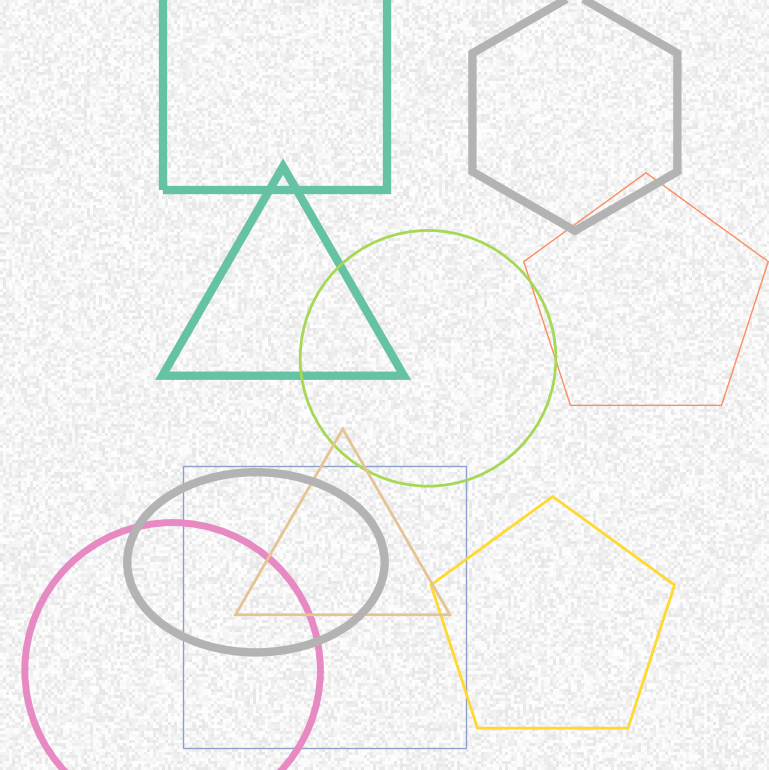[{"shape": "triangle", "thickness": 3, "radius": 0.91, "center": [0.368, 0.603]}, {"shape": "square", "thickness": 3, "radius": 0.73, "center": [0.357, 0.899]}, {"shape": "pentagon", "thickness": 0.5, "radius": 0.83, "center": [0.839, 0.609]}, {"shape": "square", "thickness": 0.5, "radius": 0.92, "center": [0.421, 0.212]}, {"shape": "circle", "thickness": 2.5, "radius": 0.96, "center": [0.224, 0.129]}, {"shape": "circle", "thickness": 1, "radius": 0.83, "center": [0.556, 0.535]}, {"shape": "pentagon", "thickness": 1, "radius": 0.83, "center": [0.718, 0.189]}, {"shape": "triangle", "thickness": 1, "radius": 0.8, "center": [0.445, 0.282]}, {"shape": "hexagon", "thickness": 3, "radius": 0.77, "center": [0.747, 0.854]}, {"shape": "oval", "thickness": 3, "radius": 0.84, "center": [0.332, 0.27]}]